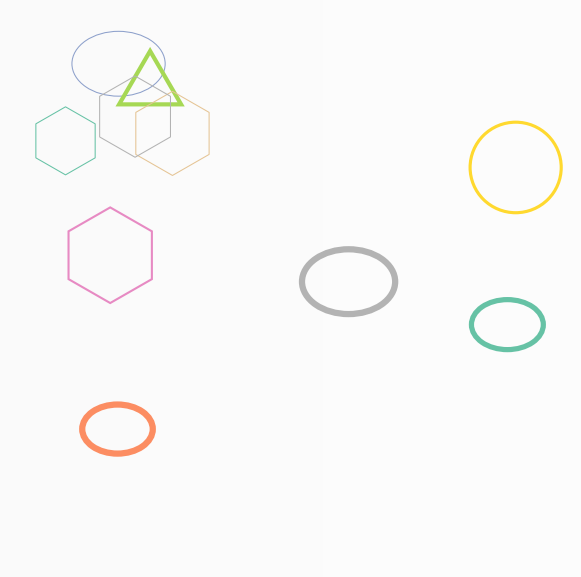[{"shape": "oval", "thickness": 2.5, "radius": 0.31, "center": [0.873, 0.437]}, {"shape": "hexagon", "thickness": 0.5, "radius": 0.29, "center": [0.113, 0.755]}, {"shape": "oval", "thickness": 3, "radius": 0.3, "center": [0.202, 0.256]}, {"shape": "oval", "thickness": 0.5, "radius": 0.4, "center": [0.204, 0.889]}, {"shape": "hexagon", "thickness": 1, "radius": 0.41, "center": [0.19, 0.557]}, {"shape": "triangle", "thickness": 2, "radius": 0.31, "center": [0.258, 0.849]}, {"shape": "circle", "thickness": 1.5, "radius": 0.39, "center": [0.887, 0.709]}, {"shape": "hexagon", "thickness": 0.5, "radius": 0.36, "center": [0.297, 0.768]}, {"shape": "hexagon", "thickness": 0.5, "radius": 0.35, "center": [0.232, 0.797]}, {"shape": "oval", "thickness": 3, "radius": 0.4, "center": [0.6, 0.511]}]